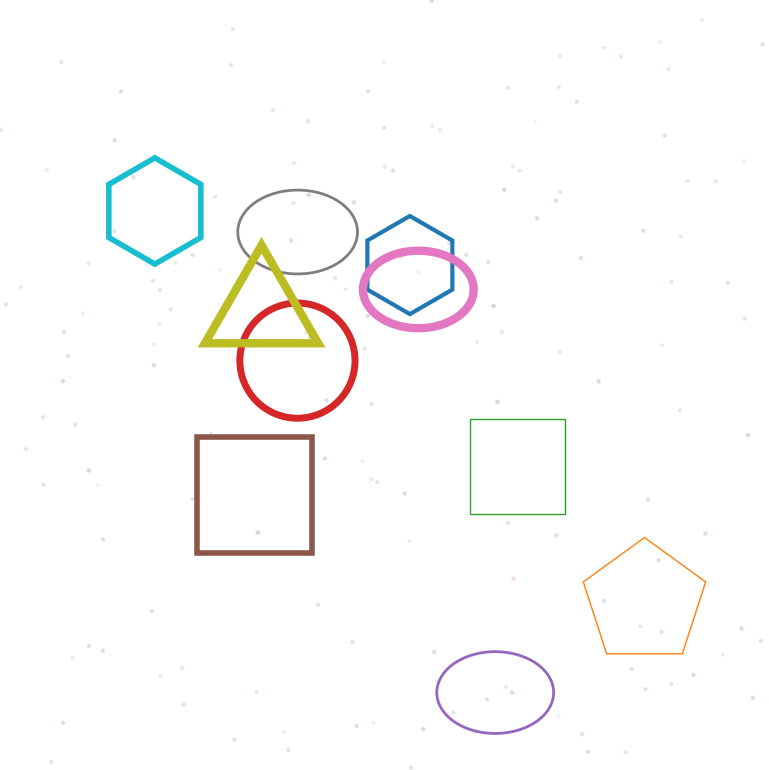[{"shape": "hexagon", "thickness": 1.5, "radius": 0.32, "center": [0.532, 0.656]}, {"shape": "pentagon", "thickness": 0.5, "radius": 0.42, "center": [0.837, 0.218]}, {"shape": "square", "thickness": 0.5, "radius": 0.31, "center": [0.672, 0.394]}, {"shape": "circle", "thickness": 2.5, "radius": 0.37, "center": [0.386, 0.532]}, {"shape": "oval", "thickness": 1, "radius": 0.38, "center": [0.643, 0.101]}, {"shape": "square", "thickness": 2, "radius": 0.38, "center": [0.33, 0.357]}, {"shape": "oval", "thickness": 3, "radius": 0.36, "center": [0.543, 0.624]}, {"shape": "oval", "thickness": 1, "radius": 0.39, "center": [0.387, 0.699]}, {"shape": "triangle", "thickness": 3, "radius": 0.42, "center": [0.34, 0.597]}, {"shape": "hexagon", "thickness": 2, "radius": 0.34, "center": [0.201, 0.726]}]